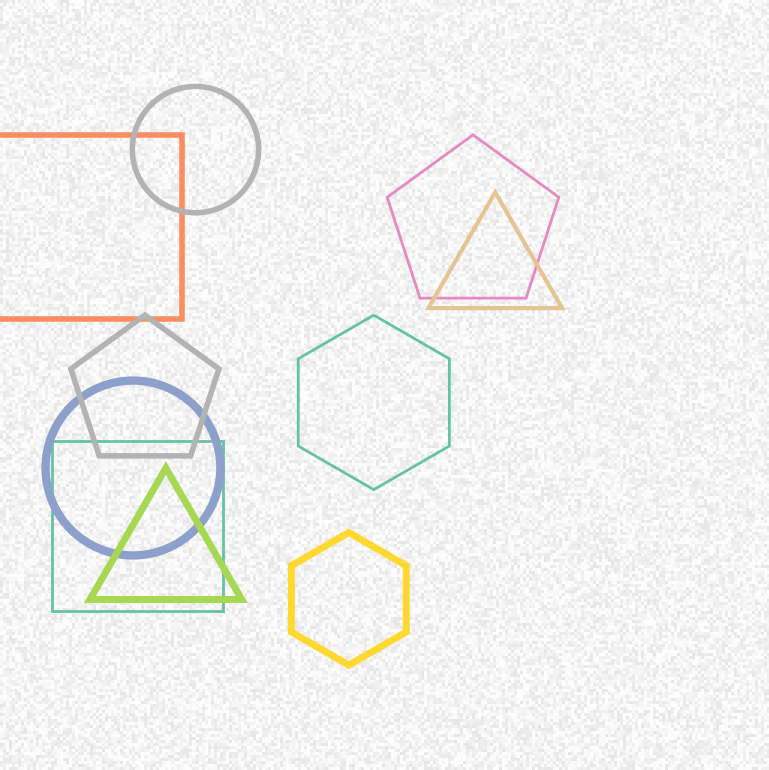[{"shape": "square", "thickness": 1, "radius": 0.55, "center": [0.179, 0.317]}, {"shape": "hexagon", "thickness": 1, "radius": 0.57, "center": [0.485, 0.477]}, {"shape": "square", "thickness": 2, "radius": 0.6, "center": [0.117, 0.706]}, {"shape": "circle", "thickness": 3, "radius": 0.57, "center": [0.173, 0.392]}, {"shape": "pentagon", "thickness": 1, "radius": 0.59, "center": [0.614, 0.708]}, {"shape": "triangle", "thickness": 2.5, "radius": 0.57, "center": [0.215, 0.278]}, {"shape": "hexagon", "thickness": 2.5, "radius": 0.43, "center": [0.453, 0.222]}, {"shape": "triangle", "thickness": 1.5, "radius": 0.5, "center": [0.643, 0.65]}, {"shape": "circle", "thickness": 2, "radius": 0.41, "center": [0.254, 0.806]}, {"shape": "pentagon", "thickness": 2, "radius": 0.5, "center": [0.188, 0.49]}]